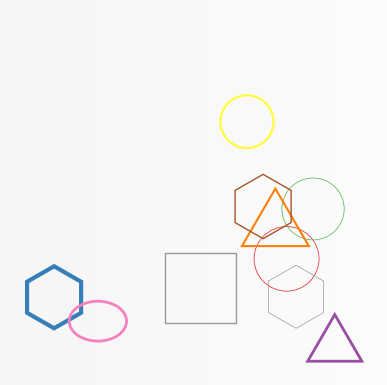[{"shape": "circle", "thickness": 0.5, "radius": 0.42, "center": [0.74, 0.328]}, {"shape": "hexagon", "thickness": 3, "radius": 0.4, "center": [0.14, 0.228]}, {"shape": "circle", "thickness": 0.5, "radius": 0.4, "center": [0.808, 0.457]}, {"shape": "triangle", "thickness": 2, "radius": 0.4, "center": [0.864, 0.102]}, {"shape": "triangle", "thickness": 1.5, "radius": 0.5, "center": [0.711, 0.411]}, {"shape": "circle", "thickness": 1.5, "radius": 0.34, "center": [0.637, 0.684]}, {"shape": "hexagon", "thickness": 1, "radius": 0.42, "center": [0.679, 0.464]}, {"shape": "oval", "thickness": 2, "radius": 0.37, "center": [0.253, 0.166]}, {"shape": "square", "thickness": 1, "radius": 0.45, "center": [0.517, 0.253]}, {"shape": "hexagon", "thickness": 0.5, "radius": 0.41, "center": [0.764, 0.229]}]